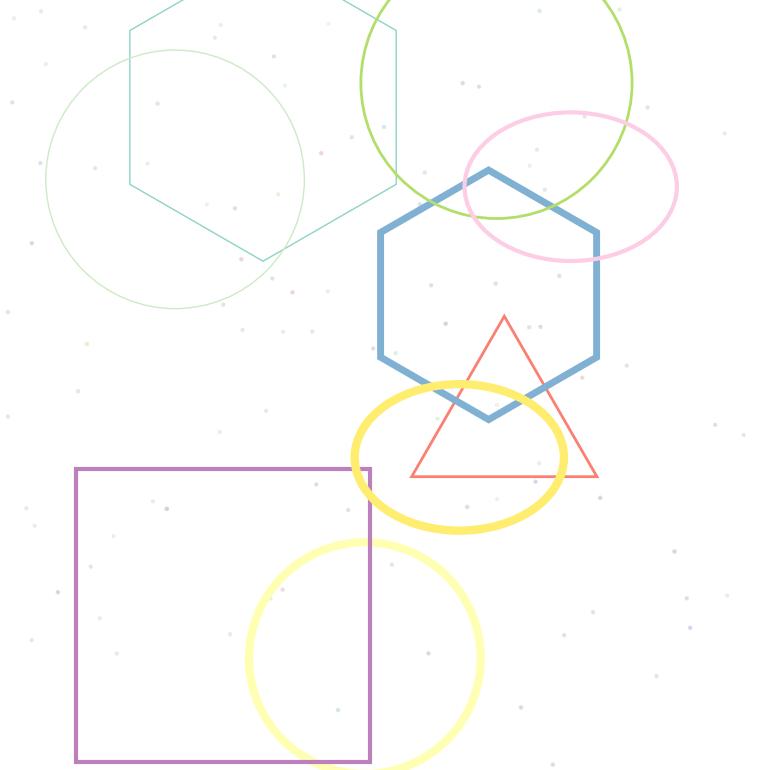[{"shape": "hexagon", "thickness": 0.5, "radius": 1.0, "center": [0.342, 0.86]}, {"shape": "circle", "thickness": 3, "radius": 0.75, "center": [0.474, 0.145]}, {"shape": "triangle", "thickness": 1, "radius": 0.69, "center": [0.655, 0.45]}, {"shape": "hexagon", "thickness": 2.5, "radius": 0.81, "center": [0.635, 0.617]}, {"shape": "circle", "thickness": 1, "radius": 0.88, "center": [0.645, 0.892]}, {"shape": "oval", "thickness": 1.5, "radius": 0.69, "center": [0.741, 0.758]}, {"shape": "square", "thickness": 1.5, "radius": 0.95, "center": [0.29, 0.201]}, {"shape": "circle", "thickness": 0.5, "radius": 0.84, "center": [0.227, 0.767]}, {"shape": "oval", "thickness": 3, "radius": 0.68, "center": [0.596, 0.406]}]